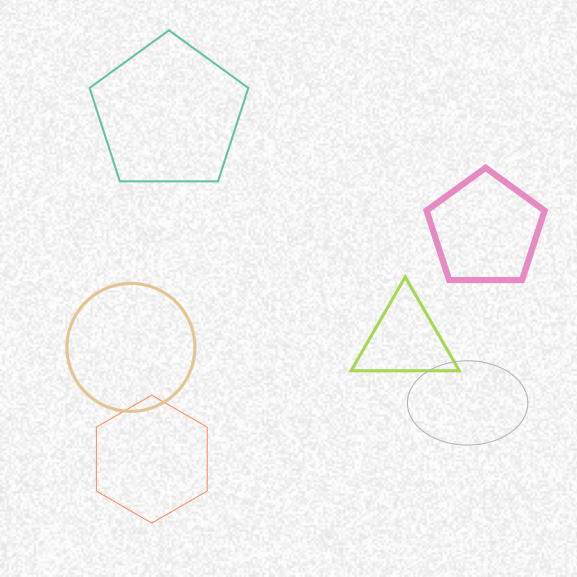[{"shape": "pentagon", "thickness": 1, "radius": 0.72, "center": [0.293, 0.802]}, {"shape": "hexagon", "thickness": 0.5, "radius": 0.55, "center": [0.263, 0.204]}, {"shape": "pentagon", "thickness": 3, "radius": 0.54, "center": [0.841, 0.601]}, {"shape": "triangle", "thickness": 1.5, "radius": 0.54, "center": [0.702, 0.411]}, {"shape": "circle", "thickness": 1.5, "radius": 0.55, "center": [0.227, 0.398]}, {"shape": "oval", "thickness": 0.5, "radius": 0.52, "center": [0.81, 0.301]}]